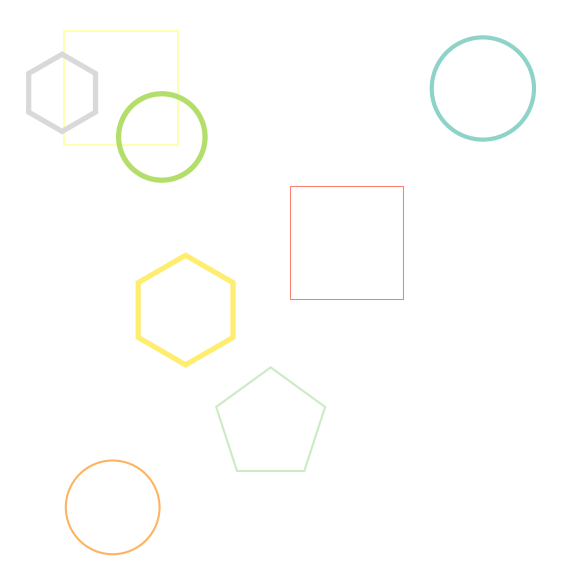[{"shape": "circle", "thickness": 2, "radius": 0.44, "center": [0.836, 0.846]}, {"shape": "square", "thickness": 1, "radius": 0.49, "center": [0.21, 0.847]}, {"shape": "square", "thickness": 0.5, "radius": 0.49, "center": [0.599, 0.58]}, {"shape": "circle", "thickness": 1, "radius": 0.41, "center": [0.195, 0.121]}, {"shape": "circle", "thickness": 2.5, "radius": 0.37, "center": [0.28, 0.762]}, {"shape": "hexagon", "thickness": 2.5, "radius": 0.33, "center": [0.108, 0.838]}, {"shape": "pentagon", "thickness": 1, "radius": 0.5, "center": [0.469, 0.264]}, {"shape": "hexagon", "thickness": 2.5, "radius": 0.47, "center": [0.321, 0.462]}]